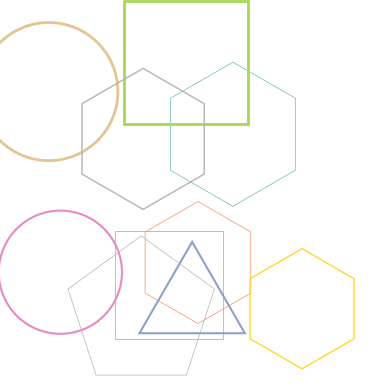[{"shape": "square", "thickness": 0.5, "radius": 0.7, "center": [0.44, 0.26]}, {"shape": "hexagon", "thickness": 0.5, "radius": 0.94, "center": [0.605, 0.651]}, {"shape": "hexagon", "thickness": 0.5, "radius": 0.79, "center": [0.514, 0.318]}, {"shape": "triangle", "thickness": 1.5, "radius": 0.79, "center": [0.499, 0.214]}, {"shape": "circle", "thickness": 1.5, "radius": 0.8, "center": [0.157, 0.293]}, {"shape": "square", "thickness": 2, "radius": 0.8, "center": [0.483, 0.837]}, {"shape": "hexagon", "thickness": 1, "radius": 0.78, "center": [0.785, 0.198]}, {"shape": "circle", "thickness": 2, "radius": 0.9, "center": [0.127, 0.762]}, {"shape": "hexagon", "thickness": 1, "radius": 0.92, "center": [0.372, 0.639]}, {"shape": "pentagon", "thickness": 0.5, "radius": 1.0, "center": [0.367, 0.187]}]